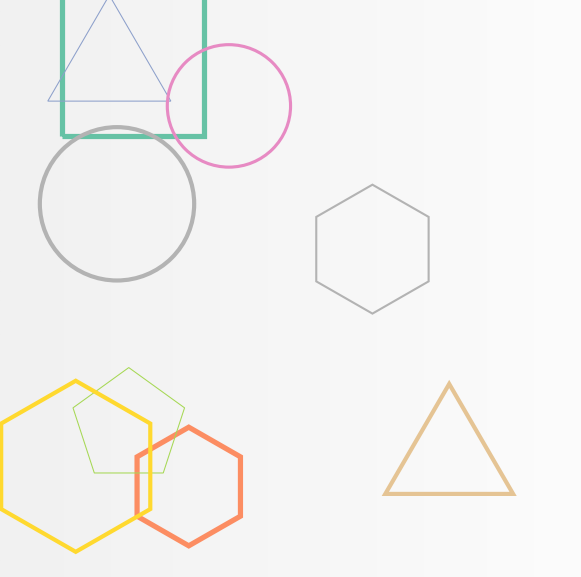[{"shape": "square", "thickness": 2.5, "radius": 0.61, "center": [0.229, 0.886]}, {"shape": "hexagon", "thickness": 2.5, "radius": 0.51, "center": [0.325, 0.157]}, {"shape": "triangle", "thickness": 0.5, "radius": 0.61, "center": [0.188, 0.885]}, {"shape": "circle", "thickness": 1.5, "radius": 0.53, "center": [0.394, 0.816]}, {"shape": "pentagon", "thickness": 0.5, "radius": 0.5, "center": [0.222, 0.262]}, {"shape": "hexagon", "thickness": 2, "radius": 0.74, "center": [0.13, 0.192]}, {"shape": "triangle", "thickness": 2, "radius": 0.63, "center": [0.773, 0.207]}, {"shape": "hexagon", "thickness": 1, "radius": 0.56, "center": [0.641, 0.568]}, {"shape": "circle", "thickness": 2, "radius": 0.66, "center": [0.201, 0.646]}]